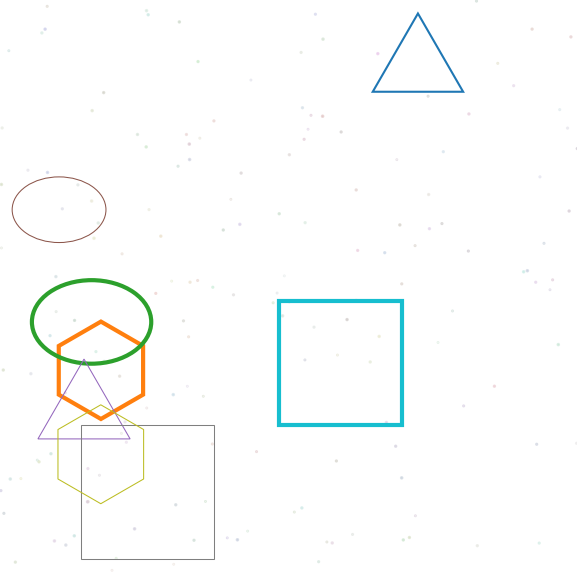[{"shape": "triangle", "thickness": 1, "radius": 0.45, "center": [0.724, 0.885]}, {"shape": "hexagon", "thickness": 2, "radius": 0.42, "center": [0.175, 0.358]}, {"shape": "oval", "thickness": 2, "radius": 0.52, "center": [0.159, 0.442]}, {"shape": "triangle", "thickness": 0.5, "radius": 0.46, "center": [0.145, 0.285]}, {"shape": "oval", "thickness": 0.5, "radius": 0.41, "center": [0.102, 0.636]}, {"shape": "square", "thickness": 0.5, "radius": 0.58, "center": [0.255, 0.147]}, {"shape": "hexagon", "thickness": 0.5, "radius": 0.43, "center": [0.175, 0.213]}, {"shape": "square", "thickness": 2, "radius": 0.53, "center": [0.59, 0.371]}]